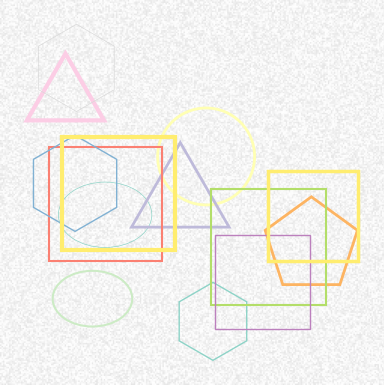[{"shape": "hexagon", "thickness": 1, "radius": 0.51, "center": [0.553, 0.165]}, {"shape": "oval", "thickness": 0.5, "radius": 0.61, "center": [0.273, 0.442]}, {"shape": "circle", "thickness": 2, "radius": 0.63, "center": [0.535, 0.594]}, {"shape": "triangle", "thickness": 2, "radius": 0.73, "center": [0.468, 0.483]}, {"shape": "square", "thickness": 1.5, "radius": 0.73, "center": [0.274, 0.47]}, {"shape": "hexagon", "thickness": 1, "radius": 0.62, "center": [0.195, 0.524]}, {"shape": "pentagon", "thickness": 2, "radius": 0.63, "center": [0.809, 0.363]}, {"shape": "square", "thickness": 1.5, "radius": 0.75, "center": [0.698, 0.358]}, {"shape": "triangle", "thickness": 3, "radius": 0.58, "center": [0.17, 0.745]}, {"shape": "hexagon", "thickness": 0.5, "radius": 0.57, "center": [0.199, 0.824]}, {"shape": "square", "thickness": 1, "radius": 0.61, "center": [0.682, 0.267]}, {"shape": "oval", "thickness": 1.5, "radius": 0.52, "center": [0.24, 0.224]}, {"shape": "square", "thickness": 2.5, "radius": 0.58, "center": [0.813, 0.438]}, {"shape": "square", "thickness": 3, "radius": 0.73, "center": [0.309, 0.497]}]